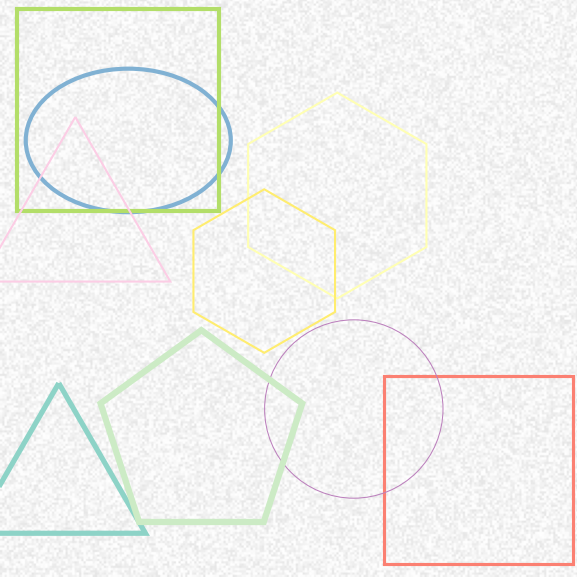[{"shape": "triangle", "thickness": 2.5, "radius": 0.87, "center": [0.102, 0.162]}, {"shape": "hexagon", "thickness": 1, "radius": 0.89, "center": [0.584, 0.661]}, {"shape": "square", "thickness": 1.5, "radius": 0.81, "center": [0.829, 0.186]}, {"shape": "oval", "thickness": 2, "radius": 0.89, "center": [0.222, 0.756]}, {"shape": "square", "thickness": 2, "radius": 0.87, "center": [0.204, 0.809]}, {"shape": "triangle", "thickness": 1, "radius": 0.95, "center": [0.13, 0.607]}, {"shape": "circle", "thickness": 0.5, "radius": 0.77, "center": [0.613, 0.291]}, {"shape": "pentagon", "thickness": 3, "radius": 0.92, "center": [0.349, 0.244]}, {"shape": "hexagon", "thickness": 1, "radius": 0.71, "center": [0.458, 0.53]}]